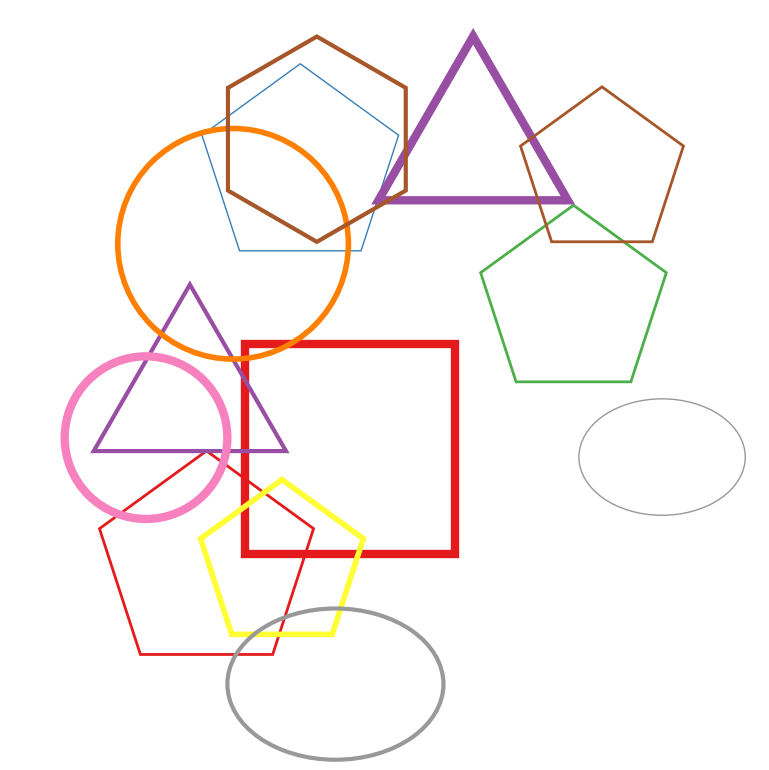[{"shape": "pentagon", "thickness": 1, "radius": 0.73, "center": [0.268, 0.268]}, {"shape": "square", "thickness": 3, "radius": 0.68, "center": [0.454, 0.417]}, {"shape": "pentagon", "thickness": 0.5, "radius": 0.67, "center": [0.39, 0.783]}, {"shape": "pentagon", "thickness": 1, "radius": 0.63, "center": [0.745, 0.607]}, {"shape": "triangle", "thickness": 3, "radius": 0.71, "center": [0.614, 0.811]}, {"shape": "triangle", "thickness": 1.5, "radius": 0.72, "center": [0.247, 0.486]}, {"shape": "circle", "thickness": 2, "radius": 0.75, "center": [0.303, 0.683]}, {"shape": "pentagon", "thickness": 2, "radius": 0.56, "center": [0.366, 0.266]}, {"shape": "pentagon", "thickness": 1, "radius": 0.56, "center": [0.782, 0.776]}, {"shape": "hexagon", "thickness": 1.5, "radius": 0.67, "center": [0.411, 0.819]}, {"shape": "circle", "thickness": 3, "radius": 0.53, "center": [0.19, 0.432]}, {"shape": "oval", "thickness": 1.5, "radius": 0.7, "center": [0.436, 0.112]}, {"shape": "oval", "thickness": 0.5, "radius": 0.54, "center": [0.86, 0.406]}]